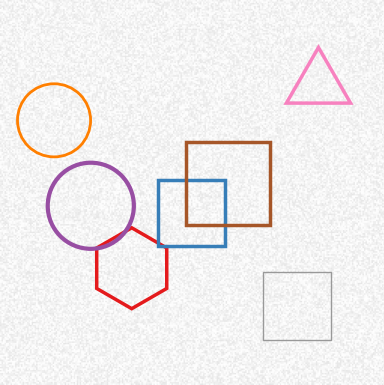[{"shape": "hexagon", "thickness": 2.5, "radius": 0.53, "center": [0.342, 0.303]}, {"shape": "square", "thickness": 2.5, "radius": 0.43, "center": [0.497, 0.447]}, {"shape": "circle", "thickness": 3, "radius": 0.56, "center": [0.236, 0.466]}, {"shape": "circle", "thickness": 2, "radius": 0.47, "center": [0.14, 0.687]}, {"shape": "square", "thickness": 2.5, "radius": 0.54, "center": [0.593, 0.523]}, {"shape": "triangle", "thickness": 2.5, "radius": 0.48, "center": [0.827, 0.78]}, {"shape": "square", "thickness": 1, "radius": 0.44, "center": [0.772, 0.205]}]